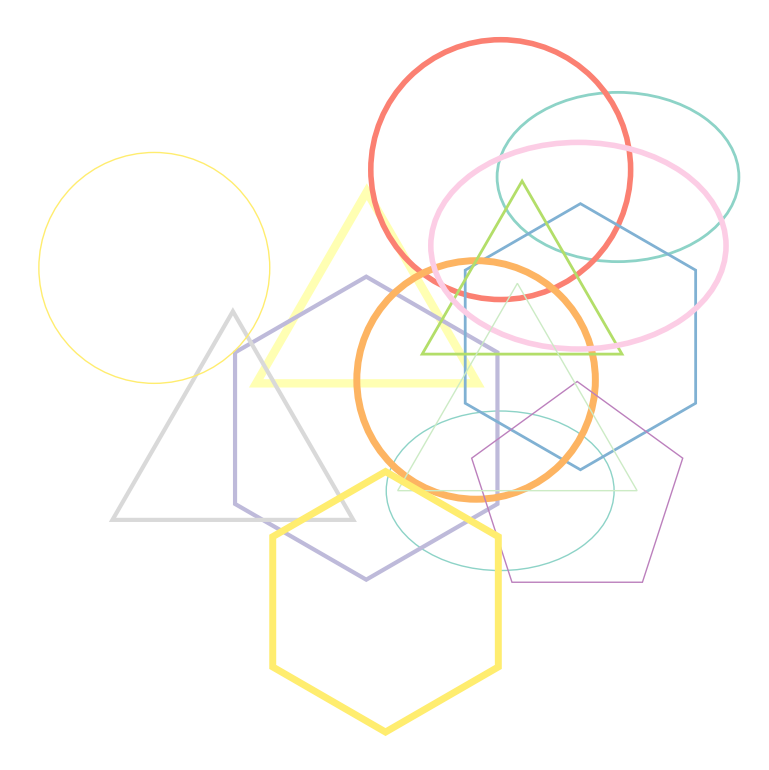[{"shape": "oval", "thickness": 0.5, "radius": 0.74, "center": [0.65, 0.363]}, {"shape": "oval", "thickness": 1, "radius": 0.79, "center": [0.803, 0.77]}, {"shape": "triangle", "thickness": 3, "radius": 0.83, "center": [0.476, 0.585]}, {"shape": "hexagon", "thickness": 1.5, "radius": 0.98, "center": [0.476, 0.444]}, {"shape": "circle", "thickness": 2, "radius": 0.84, "center": [0.65, 0.78]}, {"shape": "hexagon", "thickness": 1, "radius": 0.86, "center": [0.754, 0.563]}, {"shape": "circle", "thickness": 2.5, "radius": 0.77, "center": [0.618, 0.507]}, {"shape": "triangle", "thickness": 1, "radius": 0.75, "center": [0.678, 0.615]}, {"shape": "oval", "thickness": 2, "radius": 0.96, "center": [0.751, 0.681]}, {"shape": "triangle", "thickness": 1.5, "radius": 0.9, "center": [0.302, 0.415]}, {"shape": "pentagon", "thickness": 0.5, "radius": 0.72, "center": [0.75, 0.36]}, {"shape": "triangle", "thickness": 0.5, "radius": 0.9, "center": [0.672, 0.453]}, {"shape": "hexagon", "thickness": 2.5, "radius": 0.85, "center": [0.501, 0.218]}, {"shape": "circle", "thickness": 0.5, "radius": 0.75, "center": [0.2, 0.652]}]